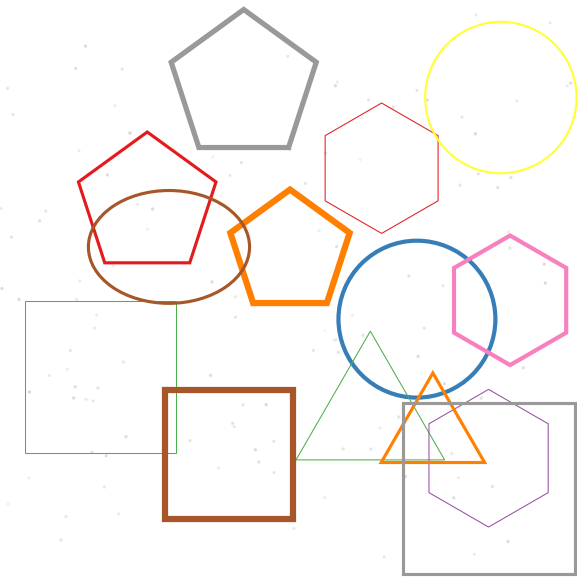[{"shape": "hexagon", "thickness": 0.5, "radius": 0.56, "center": [0.661, 0.708]}, {"shape": "pentagon", "thickness": 1.5, "radius": 0.63, "center": [0.255, 0.645]}, {"shape": "circle", "thickness": 2, "radius": 0.68, "center": [0.722, 0.446]}, {"shape": "square", "thickness": 0.5, "radius": 0.65, "center": [0.174, 0.346]}, {"shape": "triangle", "thickness": 0.5, "radius": 0.74, "center": [0.641, 0.277]}, {"shape": "hexagon", "thickness": 0.5, "radius": 0.6, "center": [0.846, 0.206]}, {"shape": "pentagon", "thickness": 3, "radius": 0.54, "center": [0.502, 0.562]}, {"shape": "triangle", "thickness": 1.5, "radius": 0.52, "center": [0.75, 0.25]}, {"shape": "circle", "thickness": 1, "radius": 0.66, "center": [0.867, 0.83]}, {"shape": "oval", "thickness": 1.5, "radius": 0.7, "center": [0.293, 0.572]}, {"shape": "square", "thickness": 3, "radius": 0.55, "center": [0.396, 0.212]}, {"shape": "hexagon", "thickness": 2, "radius": 0.56, "center": [0.883, 0.479]}, {"shape": "pentagon", "thickness": 2.5, "radius": 0.66, "center": [0.422, 0.851]}, {"shape": "square", "thickness": 1.5, "radius": 0.74, "center": [0.847, 0.153]}]